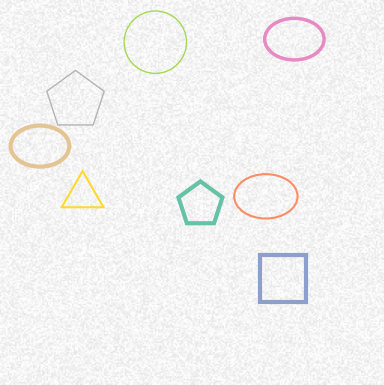[{"shape": "pentagon", "thickness": 3, "radius": 0.3, "center": [0.521, 0.469]}, {"shape": "oval", "thickness": 1.5, "radius": 0.41, "center": [0.691, 0.49]}, {"shape": "square", "thickness": 3, "radius": 0.3, "center": [0.734, 0.277]}, {"shape": "oval", "thickness": 2.5, "radius": 0.39, "center": [0.765, 0.898]}, {"shape": "circle", "thickness": 1, "radius": 0.41, "center": [0.403, 0.89]}, {"shape": "triangle", "thickness": 1.5, "radius": 0.31, "center": [0.215, 0.493]}, {"shape": "oval", "thickness": 3, "radius": 0.38, "center": [0.104, 0.62]}, {"shape": "pentagon", "thickness": 1, "radius": 0.39, "center": [0.196, 0.739]}]